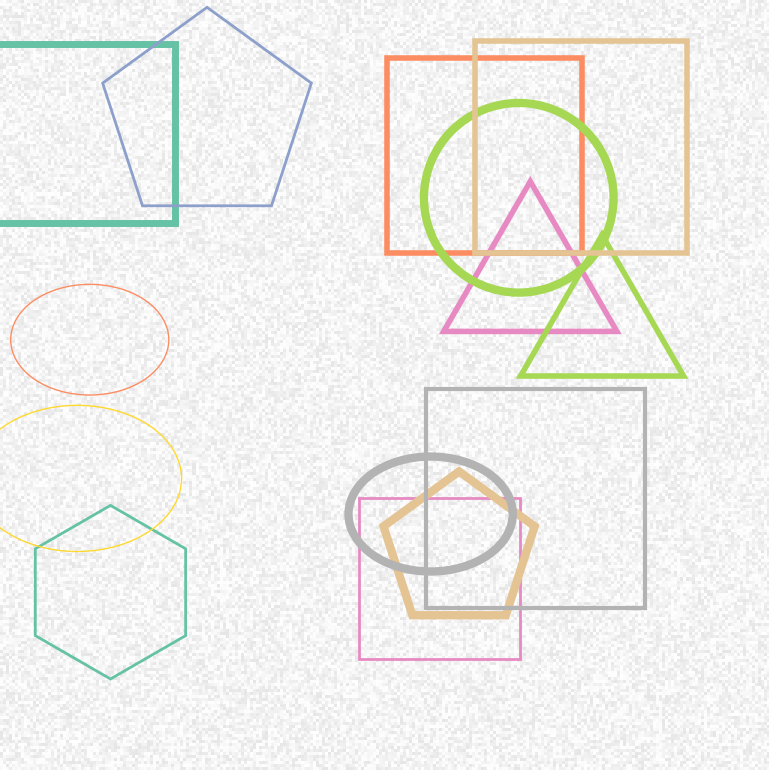[{"shape": "square", "thickness": 2.5, "radius": 0.58, "center": [0.111, 0.826]}, {"shape": "hexagon", "thickness": 1, "radius": 0.56, "center": [0.143, 0.231]}, {"shape": "oval", "thickness": 0.5, "radius": 0.51, "center": [0.117, 0.559]}, {"shape": "square", "thickness": 2, "radius": 0.63, "center": [0.629, 0.798]}, {"shape": "pentagon", "thickness": 1, "radius": 0.71, "center": [0.269, 0.848]}, {"shape": "square", "thickness": 1, "radius": 0.52, "center": [0.57, 0.249]}, {"shape": "triangle", "thickness": 2, "radius": 0.65, "center": [0.689, 0.635]}, {"shape": "triangle", "thickness": 2, "radius": 0.61, "center": [0.782, 0.573]}, {"shape": "circle", "thickness": 3, "radius": 0.62, "center": [0.674, 0.743]}, {"shape": "oval", "thickness": 0.5, "radius": 0.68, "center": [0.1, 0.379]}, {"shape": "pentagon", "thickness": 3, "radius": 0.52, "center": [0.596, 0.285]}, {"shape": "square", "thickness": 2, "radius": 0.69, "center": [0.754, 0.809]}, {"shape": "square", "thickness": 1.5, "radius": 0.71, "center": [0.696, 0.352]}, {"shape": "oval", "thickness": 3, "radius": 0.53, "center": [0.559, 0.332]}]